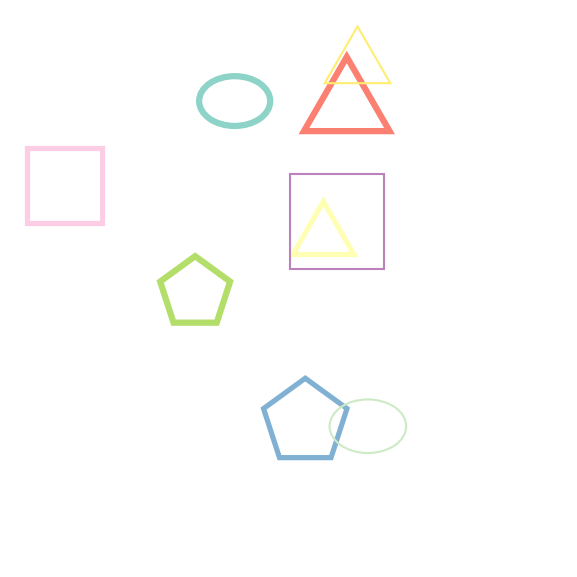[{"shape": "oval", "thickness": 3, "radius": 0.31, "center": [0.406, 0.824]}, {"shape": "triangle", "thickness": 2.5, "radius": 0.31, "center": [0.56, 0.589]}, {"shape": "triangle", "thickness": 3, "radius": 0.43, "center": [0.6, 0.815]}, {"shape": "pentagon", "thickness": 2.5, "radius": 0.38, "center": [0.529, 0.268]}, {"shape": "pentagon", "thickness": 3, "radius": 0.32, "center": [0.338, 0.492]}, {"shape": "square", "thickness": 2.5, "radius": 0.32, "center": [0.112, 0.678]}, {"shape": "square", "thickness": 1, "radius": 0.41, "center": [0.583, 0.616]}, {"shape": "oval", "thickness": 1, "radius": 0.33, "center": [0.637, 0.261]}, {"shape": "triangle", "thickness": 1, "radius": 0.33, "center": [0.619, 0.888]}]